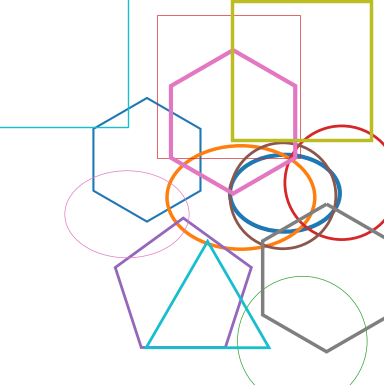[{"shape": "hexagon", "thickness": 1.5, "radius": 0.8, "center": [0.382, 0.585]}, {"shape": "oval", "thickness": 3, "radius": 0.71, "center": [0.74, 0.498]}, {"shape": "oval", "thickness": 2.5, "radius": 0.96, "center": [0.626, 0.487]}, {"shape": "circle", "thickness": 0.5, "radius": 0.84, "center": [0.785, 0.114]}, {"shape": "circle", "thickness": 2, "radius": 0.74, "center": [0.888, 0.525]}, {"shape": "square", "thickness": 0.5, "radius": 0.93, "center": [0.594, 0.775]}, {"shape": "pentagon", "thickness": 2, "radius": 0.93, "center": [0.476, 0.248]}, {"shape": "circle", "thickness": 2, "radius": 0.69, "center": [0.735, 0.491]}, {"shape": "oval", "thickness": 0.5, "radius": 0.81, "center": [0.33, 0.443]}, {"shape": "hexagon", "thickness": 3, "radius": 0.93, "center": [0.605, 0.683]}, {"shape": "hexagon", "thickness": 2.5, "radius": 0.96, "center": [0.848, 0.278]}, {"shape": "square", "thickness": 2.5, "radius": 0.9, "center": [0.784, 0.818]}, {"shape": "square", "thickness": 1, "radius": 0.98, "center": [0.138, 0.866]}, {"shape": "triangle", "thickness": 2, "radius": 0.92, "center": [0.539, 0.189]}]